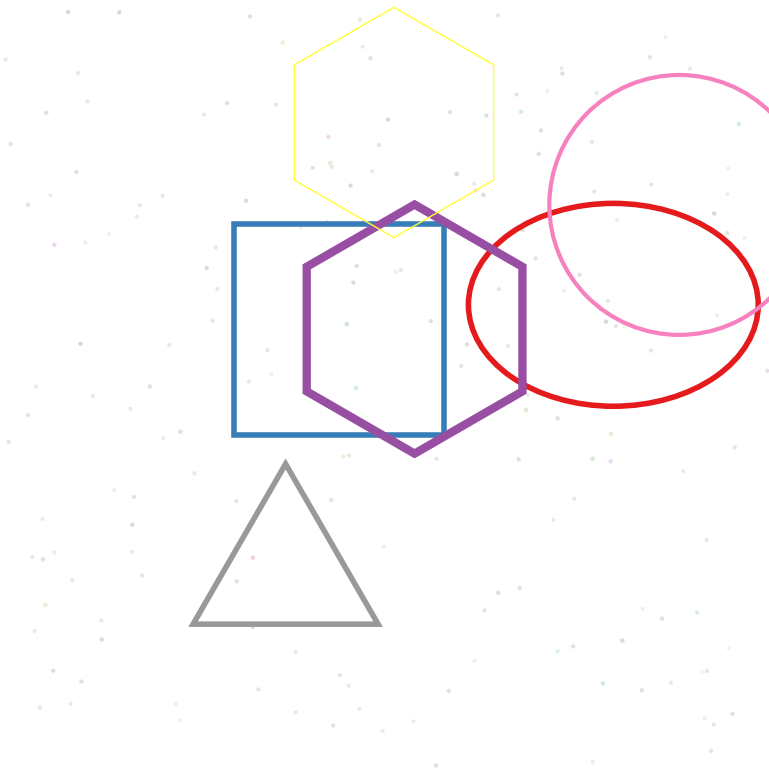[{"shape": "oval", "thickness": 2, "radius": 0.94, "center": [0.797, 0.604]}, {"shape": "square", "thickness": 2, "radius": 0.68, "center": [0.441, 0.572]}, {"shape": "hexagon", "thickness": 3, "radius": 0.81, "center": [0.538, 0.573]}, {"shape": "hexagon", "thickness": 0.5, "radius": 0.75, "center": [0.512, 0.841]}, {"shape": "circle", "thickness": 1.5, "radius": 0.84, "center": [0.882, 0.734]}, {"shape": "triangle", "thickness": 2, "radius": 0.69, "center": [0.371, 0.259]}]